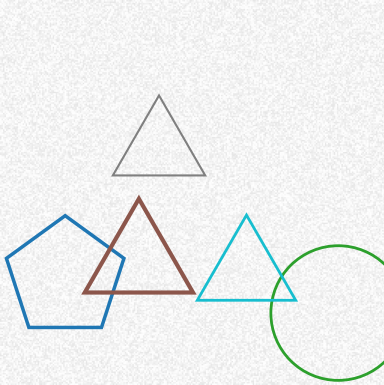[{"shape": "pentagon", "thickness": 2.5, "radius": 0.8, "center": [0.169, 0.279]}, {"shape": "circle", "thickness": 2, "radius": 0.87, "center": [0.878, 0.187]}, {"shape": "triangle", "thickness": 3, "radius": 0.81, "center": [0.361, 0.321]}, {"shape": "triangle", "thickness": 1.5, "radius": 0.69, "center": [0.413, 0.614]}, {"shape": "triangle", "thickness": 2, "radius": 0.74, "center": [0.64, 0.294]}]